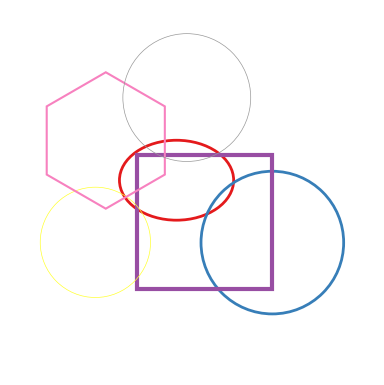[{"shape": "oval", "thickness": 2, "radius": 0.74, "center": [0.459, 0.532]}, {"shape": "circle", "thickness": 2, "radius": 0.93, "center": [0.707, 0.37]}, {"shape": "square", "thickness": 3, "radius": 0.88, "center": [0.531, 0.423]}, {"shape": "circle", "thickness": 0.5, "radius": 0.72, "center": [0.248, 0.371]}, {"shape": "hexagon", "thickness": 1.5, "radius": 0.89, "center": [0.275, 0.635]}, {"shape": "circle", "thickness": 0.5, "radius": 0.83, "center": [0.485, 0.747]}]